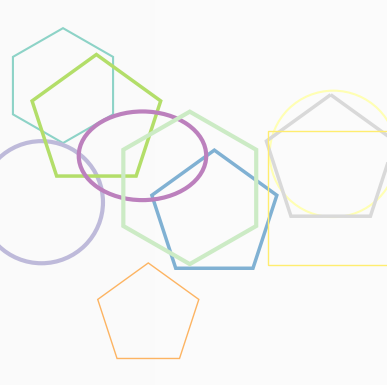[{"shape": "hexagon", "thickness": 1.5, "radius": 0.75, "center": [0.163, 0.778]}, {"shape": "circle", "thickness": 1.5, "radius": 0.82, "center": [0.86, 0.6]}, {"shape": "circle", "thickness": 3, "radius": 0.79, "center": [0.107, 0.475]}, {"shape": "pentagon", "thickness": 2.5, "radius": 0.85, "center": [0.553, 0.44]}, {"shape": "pentagon", "thickness": 1, "radius": 0.69, "center": [0.383, 0.18]}, {"shape": "pentagon", "thickness": 2.5, "radius": 0.87, "center": [0.249, 0.684]}, {"shape": "pentagon", "thickness": 2.5, "radius": 0.87, "center": [0.853, 0.58]}, {"shape": "oval", "thickness": 3, "radius": 0.82, "center": [0.368, 0.595]}, {"shape": "hexagon", "thickness": 3, "radius": 0.99, "center": [0.49, 0.512]}, {"shape": "square", "thickness": 1, "radius": 0.87, "center": [0.867, 0.485]}]